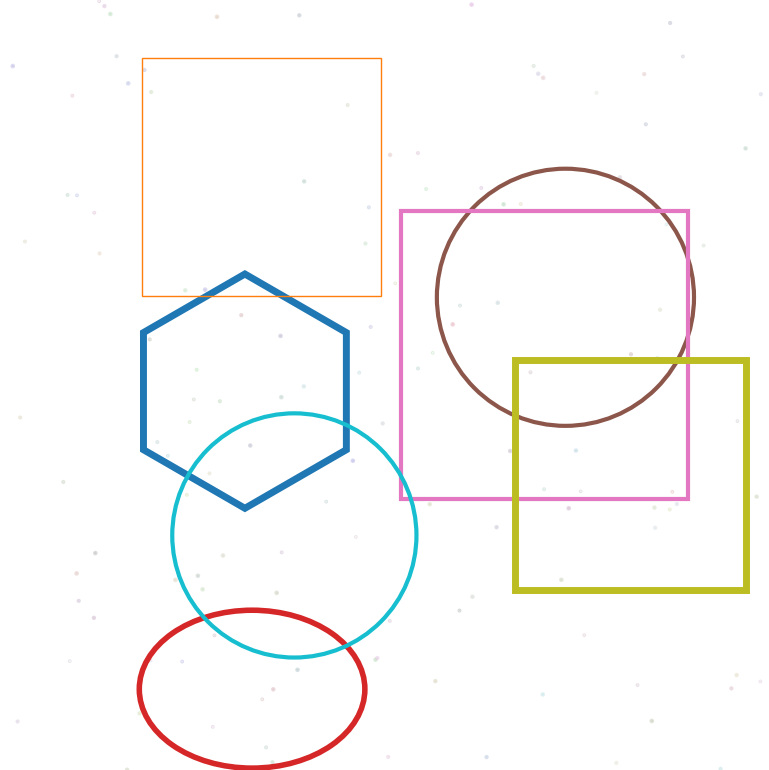[{"shape": "hexagon", "thickness": 2.5, "radius": 0.76, "center": [0.318, 0.492]}, {"shape": "square", "thickness": 0.5, "radius": 0.77, "center": [0.34, 0.77]}, {"shape": "oval", "thickness": 2, "radius": 0.73, "center": [0.327, 0.105]}, {"shape": "circle", "thickness": 1.5, "radius": 0.83, "center": [0.734, 0.614]}, {"shape": "square", "thickness": 1.5, "radius": 0.93, "center": [0.707, 0.539]}, {"shape": "square", "thickness": 2.5, "radius": 0.75, "center": [0.819, 0.383]}, {"shape": "circle", "thickness": 1.5, "radius": 0.79, "center": [0.382, 0.305]}]